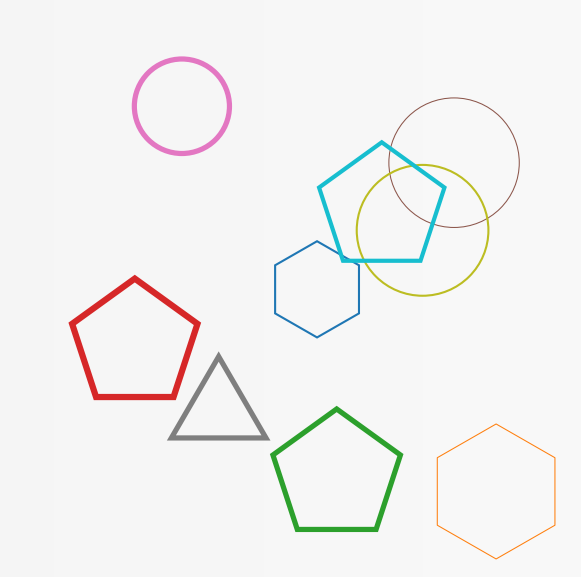[{"shape": "hexagon", "thickness": 1, "radius": 0.42, "center": [0.545, 0.498]}, {"shape": "hexagon", "thickness": 0.5, "radius": 0.58, "center": [0.854, 0.148]}, {"shape": "pentagon", "thickness": 2.5, "radius": 0.58, "center": [0.579, 0.176]}, {"shape": "pentagon", "thickness": 3, "radius": 0.57, "center": [0.232, 0.403]}, {"shape": "circle", "thickness": 0.5, "radius": 0.56, "center": [0.781, 0.717]}, {"shape": "circle", "thickness": 2.5, "radius": 0.41, "center": [0.313, 0.815]}, {"shape": "triangle", "thickness": 2.5, "radius": 0.47, "center": [0.376, 0.288]}, {"shape": "circle", "thickness": 1, "radius": 0.57, "center": [0.727, 0.6]}, {"shape": "pentagon", "thickness": 2, "radius": 0.57, "center": [0.657, 0.639]}]